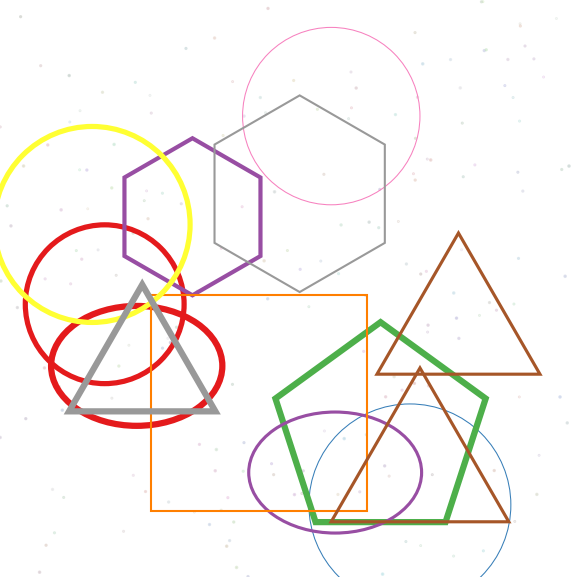[{"shape": "circle", "thickness": 2.5, "radius": 0.69, "center": [0.181, 0.472]}, {"shape": "oval", "thickness": 3, "radius": 0.74, "center": [0.237, 0.366]}, {"shape": "circle", "thickness": 0.5, "radius": 0.87, "center": [0.71, 0.125]}, {"shape": "pentagon", "thickness": 3, "radius": 0.96, "center": [0.659, 0.25]}, {"shape": "hexagon", "thickness": 2, "radius": 0.68, "center": [0.333, 0.624]}, {"shape": "oval", "thickness": 1.5, "radius": 0.75, "center": [0.58, 0.181]}, {"shape": "square", "thickness": 1, "radius": 0.94, "center": [0.448, 0.301]}, {"shape": "circle", "thickness": 2.5, "radius": 0.85, "center": [0.159, 0.61]}, {"shape": "triangle", "thickness": 1.5, "radius": 0.89, "center": [0.727, 0.184]}, {"shape": "triangle", "thickness": 1.5, "radius": 0.81, "center": [0.794, 0.433]}, {"shape": "circle", "thickness": 0.5, "radius": 0.77, "center": [0.574, 0.798]}, {"shape": "triangle", "thickness": 3, "radius": 0.73, "center": [0.246, 0.36]}, {"shape": "hexagon", "thickness": 1, "radius": 0.85, "center": [0.519, 0.664]}]